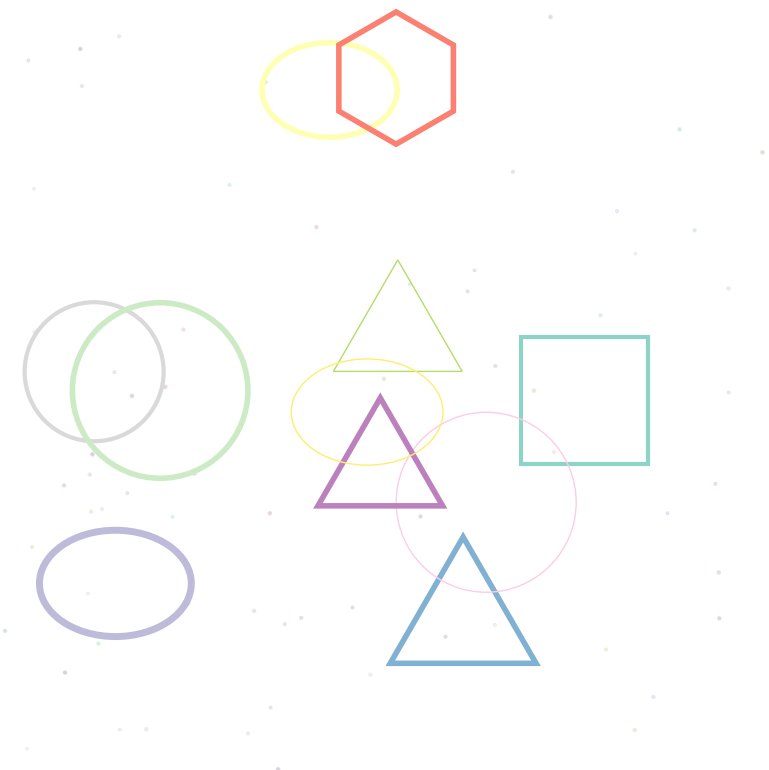[{"shape": "square", "thickness": 1.5, "radius": 0.41, "center": [0.759, 0.48]}, {"shape": "oval", "thickness": 2, "radius": 0.44, "center": [0.428, 0.883]}, {"shape": "oval", "thickness": 2.5, "radius": 0.49, "center": [0.15, 0.242]}, {"shape": "hexagon", "thickness": 2, "radius": 0.43, "center": [0.514, 0.899]}, {"shape": "triangle", "thickness": 2, "radius": 0.55, "center": [0.601, 0.193]}, {"shape": "triangle", "thickness": 0.5, "radius": 0.48, "center": [0.517, 0.566]}, {"shape": "circle", "thickness": 0.5, "radius": 0.58, "center": [0.631, 0.348]}, {"shape": "circle", "thickness": 1.5, "radius": 0.45, "center": [0.122, 0.517]}, {"shape": "triangle", "thickness": 2, "radius": 0.47, "center": [0.494, 0.39]}, {"shape": "circle", "thickness": 2, "radius": 0.57, "center": [0.208, 0.493]}, {"shape": "oval", "thickness": 0.5, "radius": 0.49, "center": [0.477, 0.465]}]